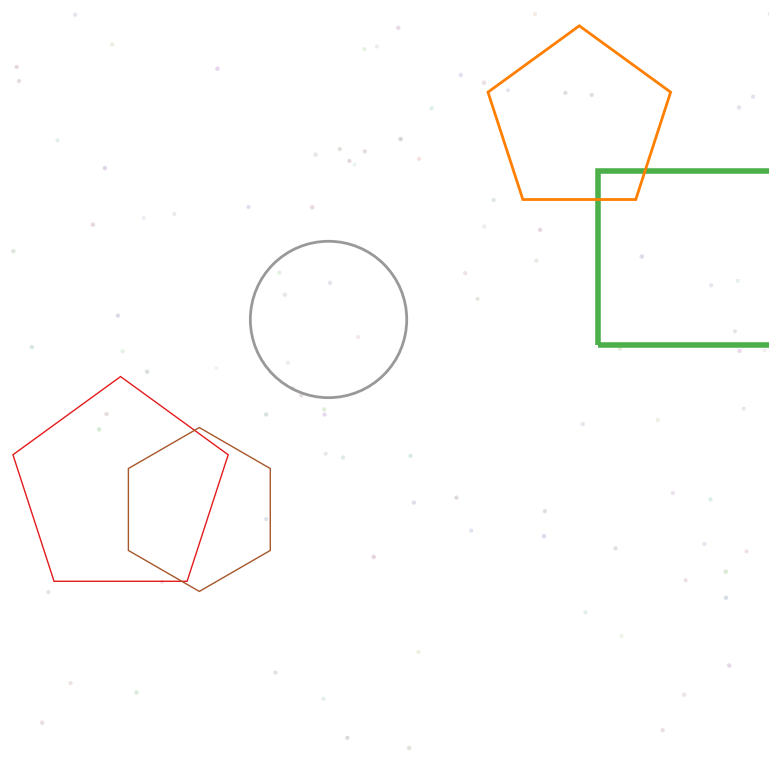[{"shape": "pentagon", "thickness": 0.5, "radius": 0.73, "center": [0.157, 0.364]}, {"shape": "square", "thickness": 2, "radius": 0.56, "center": [0.889, 0.665]}, {"shape": "pentagon", "thickness": 1, "radius": 0.62, "center": [0.752, 0.842]}, {"shape": "hexagon", "thickness": 0.5, "radius": 0.53, "center": [0.259, 0.338]}, {"shape": "circle", "thickness": 1, "radius": 0.51, "center": [0.427, 0.585]}]